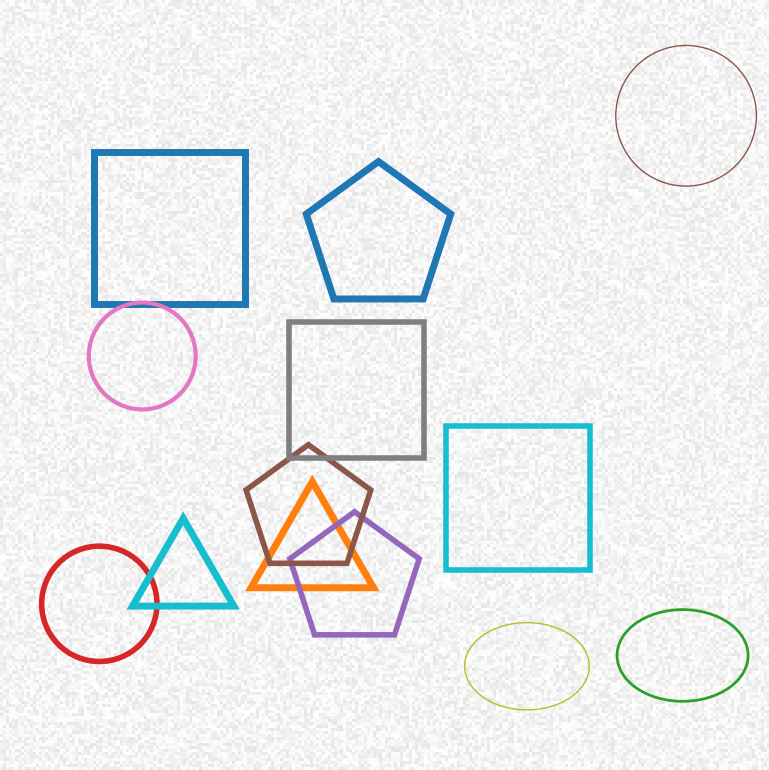[{"shape": "pentagon", "thickness": 2.5, "radius": 0.49, "center": [0.492, 0.692]}, {"shape": "square", "thickness": 2.5, "radius": 0.49, "center": [0.22, 0.703]}, {"shape": "triangle", "thickness": 2.5, "radius": 0.46, "center": [0.406, 0.283]}, {"shape": "oval", "thickness": 1, "radius": 0.43, "center": [0.886, 0.149]}, {"shape": "circle", "thickness": 2, "radius": 0.37, "center": [0.129, 0.216]}, {"shape": "pentagon", "thickness": 2, "radius": 0.44, "center": [0.46, 0.247]}, {"shape": "pentagon", "thickness": 2, "radius": 0.43, "center": [0.401, 0.337]}, {"shape": "circle", "thickness": 0.5, "radius": 0.46, "center": [0.891, 0.85]}, {"shape": "circle", "thickness": 1.5, "radius": 0.35, "center": [0.185, 0.538]}, {"shape": "square", "thickness": 2, "radius": 0.44, "center": [0.463, 0.493]}, {"shape": "oval", "thickness": 0.5, "radius": 0.4, "center": [0.684, 0.135]}, {"shape": "square", "thickness": 2, "radius": 0.47, "center": [0.672, 0.354]}, {"shape": "triangle", "thickness": 2.5, "radius": 0.38, "center": [0.238, 0.251]}]